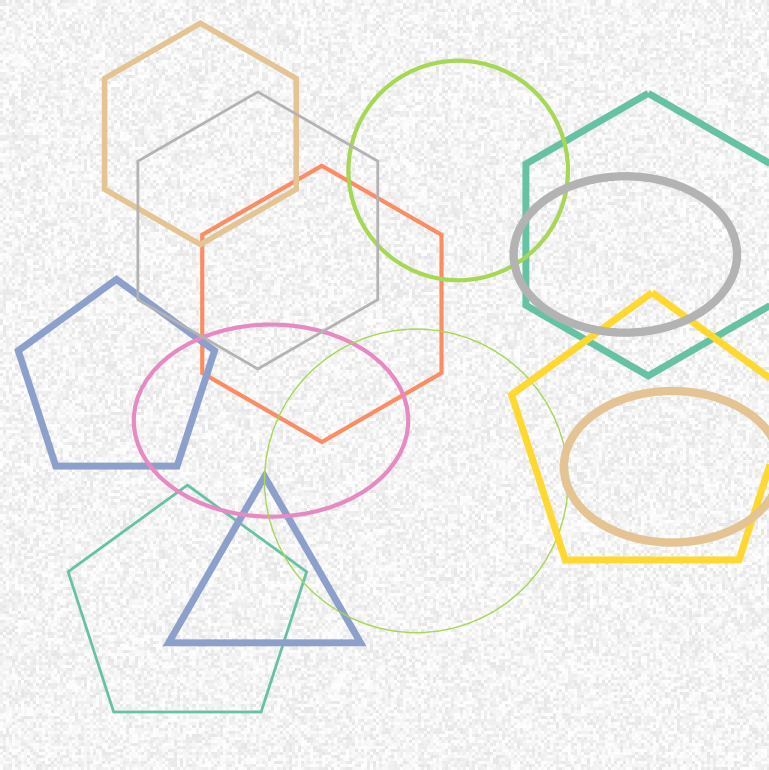[{"shape": "pentagon", "thickness": 1, "radius": 0.81, "center": [0.243, 0.207]}, {"shape": "hexagon", "thickness": 2.5, "radius": 0.92, "center": [0.842, 0.695]}, {"shape": "hexagon", "thickness": 1.5, "radius": 0.9, "center": [0.418, 0.605]}, {"shape": "triangle", "thickness": 2.5, "radius": 0.72, "center": [0.344, 0.237]}, {"shape": "pentagon", "thickness": 2.5, "radius": 0.67, "center": [0.151, 0.503]}, {"shape": "oval", "thickness": 1.5, "radius": 0.89, "center": [0.352, 0.454]}, {"shape": "circle", "thickness": 1.5, "radius": 0.71, "center": [0.595, 0.779]}, {"shape": "circle", "thickness": 0.5, "radius": 0.99, "center": [0.541, 0.375]}, {"shape": "pentagon", "thickness": 2.5, "radius": 0.96, "center": [0.847, 0.428]}, {"shape": "oval", "thickness": 3, "radius": 0.7, "center": [0.873, 0.394]}, {"shape": "hexagon", "thickness": 2, "radius": 0.72, "center": [0.26, 0.826]}, {"shape": "hexagon", "thickness": 1, "radius": 0.9, "center": [0.335, 0.701]}, {"shape": "oval", "thickness": 3, "radius": 0.73, "center": [0.812, 0.67]}]